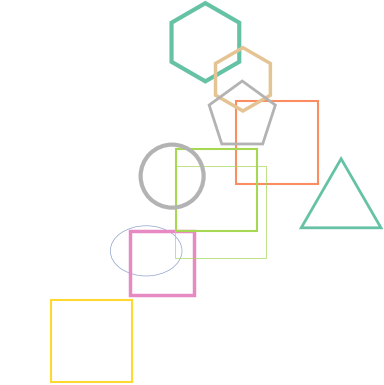[{"shape": "hexagon", "thickness": 3, "radius": 0.51, "center": [0.533, 0.89]}, {"shape": "triangle", "thickness": 2, "radius": 0.6, "center": [0.886, 0.468]}, {"shape": "square", "thickness": 1.5, "radius": 0.54, "center": [0.72, 0.63]}, {"shape": "oval", "thickness": 0.5, "radius": 0.47, "center": [0.38, 0.348]}, {"shape": "square", "thickness": 2.5, "radius": 0.42, "center": [0.42, 0.317]}, {"shape": "square", "thickness": 1.5, "radius": 0.53, "center": [0.562, 0.506]}, {"shape": "square", "thickness": 0.5, "radius": 0.59, "center": [0.572, 0.449]}, {"shape": "square", "thickness": 1.5, "radius": 0.53, "center": [0.238, 0.115]}, {"shape": "hexagon", "thickness": 2.5, "radius": 0.41, "center": [0.631, 0.794]}, {"shape": "circle", "thickness": 3, "radius": 0.41, "center": [0.447, 0.543]}, {"shape": "pentagon", "thickness": 2, "radius": 0.45, "center": [0.629, 0.699]}]